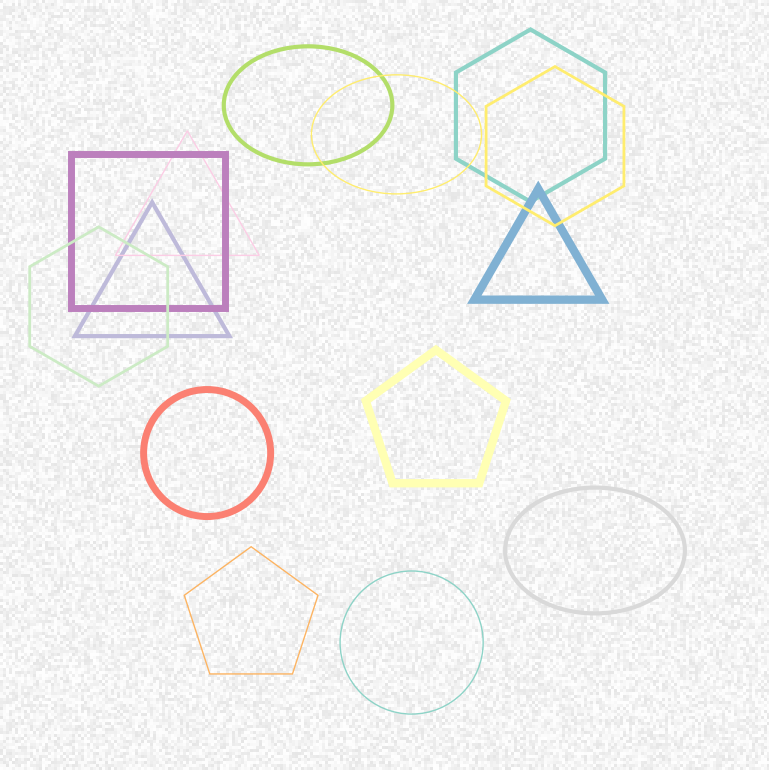[{"shape": "hexagon", "thickness": 1.5, "radius": 0.56, "center": [0.689, 0.85]}, {"shape": "circle", "thickness": 0.5, "radius": 0.46, "center": [0.535, 0.166]}, {"shape": "pentagon", "thickness": 3, "radius": 0.48, "center": [0.566, 0.45]}, {"shape": "triangle", "thickness": 1.5, "radius": 0.58, "center": [0.198, 0.621]}, {"shape": "circle", "thickness": 2.5, "radius": 0.41, "center": [0.269, 0.412]}, {"shape": "triangle", "thickness": 3, "radius": 0.48, "center": [0.699, 0.659]}, {"shape": "pentagon", "thickness": 0.5, "radius": 0.46, "center": [0.326, 0.199]}, {"shape": "oval", "thickness": 1.5, "radius": 0.55, "center": [0.4, 0.863]}, {"shape": "triangle", "thickness": 0.5, "radius": 0.54, "center": [0.243, 0.722]}, {"shape": "oval", "thickness": 1.5, "radius": 0.58, "center": [0.773, 0.285]}, {"shape": "square", "thickness": 2.5, "radius": 0.5, "center": [0.192, 0.7]}, {"shape": "hexagon", "thickness": 1, "radius": 0.52, "center": [0.128, 0.602]}, {"shape": "hexagon", "thickness": 1, "radius": 0.52, "center": [0.721, 0.81]}, {"shape": "oval", "thickness": 0.5, "radius": 0.55, "center": [0.515, 0.826]}]